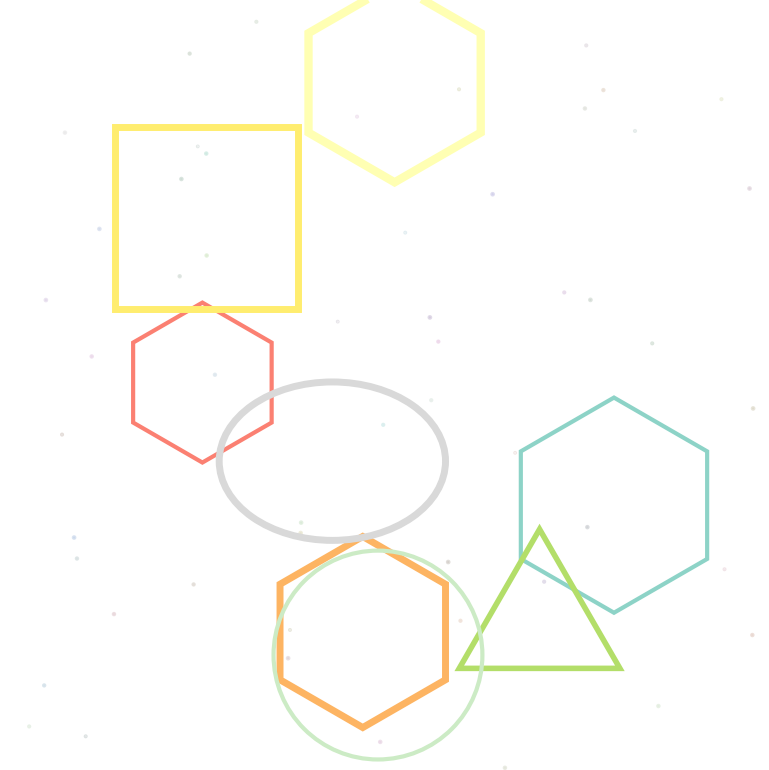[{"shape": "hexagon", "thickness": 1.5, "radius": 0.7, "center": [0.797, 0.344]}, {"shape": "hexagon", "thickness": 3, "radius": 0.65, "center": [0.512, 0.892]}, {"shape": "hexagon", "thickness": 1.5, "radius": 0.52, "center": [0.263, 0.503]}, {"shape": "hexagon", "thickness": 2.5, "radius": 0.62, "center": [0.471, 0.179]}, {"shape": "triangle", "thickness": 2, "radius": 0.6, "center": [0.701, 0.192]}, {"shape": "oval", "thickness": 2.5, "radius": 0.73, "center": [0.432, 0.401]}, {"shape": "circle", "thickness": 1.5, "radius": 0.68, "center": [0.491, 0.149]}, {"shape": "square", "thickness": 2.5, "radius": 0.59, "center": [0.268, 0.717]}]